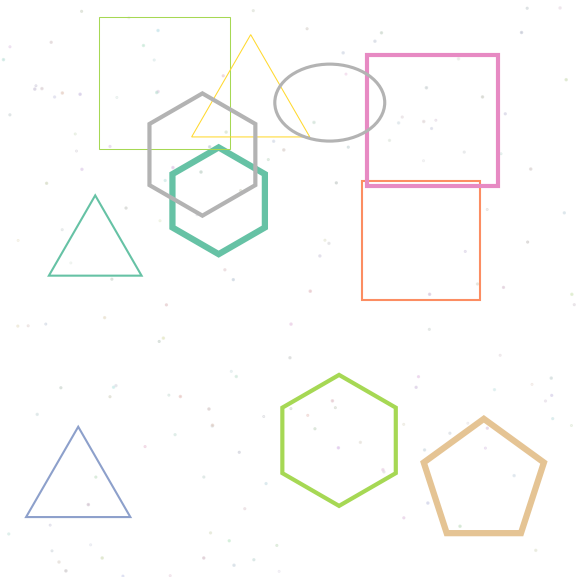[{"shape": "triangle", "thickness": 1, "radius": 0.46, "center": [0.165, 0.568]}, {"shape": "hexagon", "thickness": 3, "radius": 0.46, "center": [0.379, 0.651]}, {"shape": "square", "thickness": 1, "radius": 0.51, "center": [0.729, 0.582]}, {"shape": "triangle", "thickness": 1, "radius": 0.52, "center": [0.135, 0.156]}, {"shape": "square", "thickness": 2, "radius": 0.57, "center": [0.749, 0.791]}, {"shape": "square", "thickness": 0.5, "radius": 0.57, "center": [0.285, 0.855]}, {"shape": "hexagon", "thickness": 2, "radius": 0.57, "center": [0.587, 0.237]}, {"shape": "triangle", "thickness": 0.5, "radius": 0.59, "center": [0.434, 0.821]}, {"shape": "pentagon", "thickness": 3, "radius": 0.55, "center": [0.838, 0.164]}, {"shape": "hexagon", "thickness": 2, "radius": 0.53, "center": [0.35, 0.732]}, {"shape": "oval", "thickness": 1.5, "radius": 0.48, "center": [0.571, 0.821]}]